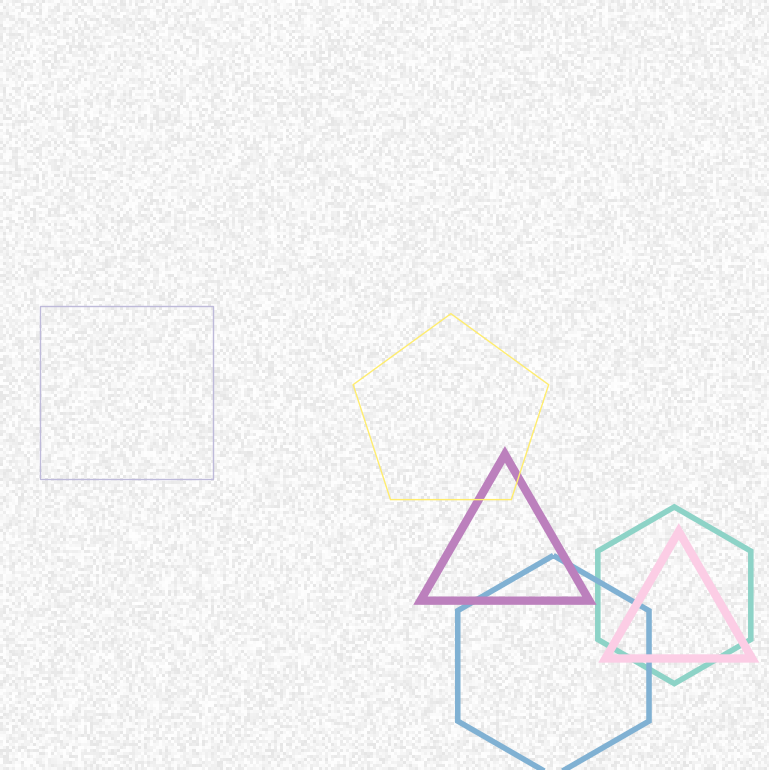[{"shape": "hexagon", "thickness": 2, "radius": 0.57, "center": [0.876, 0.227]}, {"shape": "square", "thickness": 0.5, "radius": 0.56, "center": [0.164, 0.491]}, {"shape": "hexagon", "thickness": 2, "radius": 0.72, "center": [0.719, 0.135]}, {"shape": "triangle", "thickness": 3, "radius": 0.55, "center": [0.882, 0.2]}, {"shape": "triangle", "thickness": 3, "radius": 0.63, "center": [0.656, 0.283]}, {"shape": "pentagon", "thickness": 0.5, "radius": 0.67, "center": [0.586, 0.459]}]